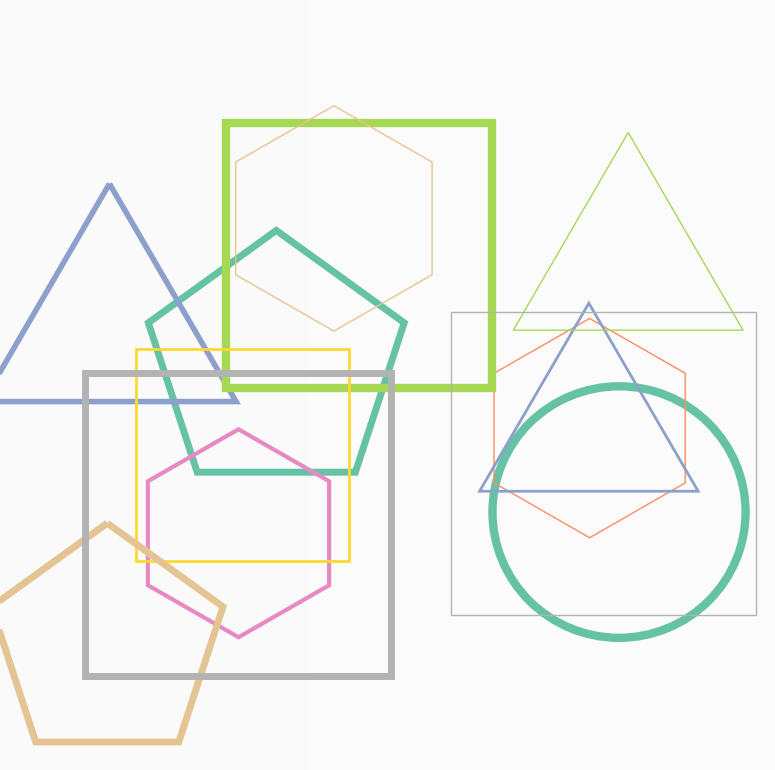[{"shape": "pentagon", "thickness": 2.5, "radius": 0.87, "center": [0.356, 0.527]}, {"shape": "circle", "thickness": 3, "radius": 0.82, "center": [0.799, 0.335]}, {"shape": "hexagon", "thickness": 0.5, "radius": 0.71, "center": [0.761, 0.444]}, {"shape": "triangle", "thickness": 2, "radius": 0.94, "center": [0.141, 0.573]}, {"shape": "triangle", "thickness": 1, "radius": 0.81, "center": [0.76, 0.443]}, {"shape": "hexagon", "thickness": 1.5, "radius": 0.68, "center": [0.308, 0.307]}, {"shape": "square", "thickness": 3, "radius": 0.86, "center": [0.463, 0.668]}, {"shape": "triangle", "thickness": 0.5, "radius": 0.86, "center": [0.811, 0.657]}, {"shape": "square", "thickness": 1, "radius": 0.69, "center": [0.313, 0.409]}, {"shape": "hexagon", "thickness": 0.5, "radius": 0.73, "center": [0.431, 0.716]}, {"shape": "pentagon", "thickness": 2.5, "radius": 0.79, "center": [0.138, 0.163]}, {"shape": "square", "thickness": 0.5, "radius": 0.98, "center": [0.779, 0.398]}, {"shape": "square", "thickness": 2.5, "radius": 0.98, "center": [0.307, 0.319]}]